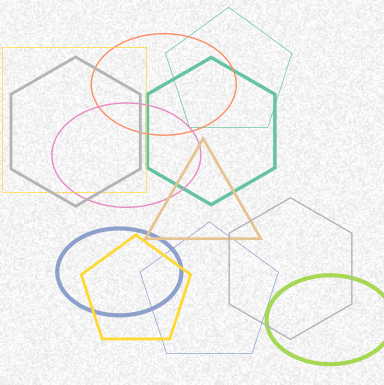[{"shape": "pentagon", "thickness": 0.5, "radius": 0.86, "center": [0.594, 0.808]}, {"shape": "hexagon", "thickness": 2.5, "radius": 0.96, "center": [0.548, 0.66]}, {"shape": "oval", "thickness": 1, "radius": 0.94, "center": [0.425, 0.781]}, {"shape": "pentagon", "thickness": 0.5, "radius": 0.94, "center": [0.544, 0.235]}, {"shape": "oval", "thickness": 3, "radius": 0.81, "center": [0.31, 0.294]}, {"shape": "oval", "thickness": 1, "radius": 0.97, "center": [0.328, 0.597]}, {"shape": "oval", "thickness": 3, "radius": 0.82, "center": [0.857, 0.17]}, {"shape": "square", "thickness": 0.5, "radius": 0.94, "center": [0.192, 0.69]}, {"shape": "pentagon", "thickness": 2, "radius": 0.75, "center": [0.353, 0.24]}, {"shape": "triangle", "thickness": 2, "radius": 0.87, "center": [0.528, 0.467]}, {"shape": "hexagon", "thickness": 2, "radius": 0.97, "center": [0.196, 0.658]}, {"shape": "hexagon", "thickness": 1, "radius": 0.92, "center": [0.755, 0.302]}]